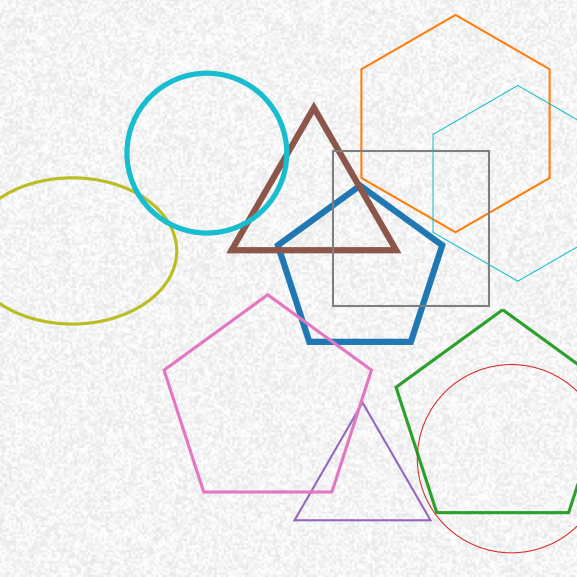[{"shape": "pentagon", "thickness": 3, "radius": 0.75, "center": [0.624, 0.528]}, {"shape": "hexagon", "thickness": 1, "radius": 0.94, "center": [0.789, 0.785]}, {"shape": "pentagon", "thickness": 1.5, "radius": 0.97, "center": [0.871, 0.269]}, {"shape": "circle", "thickness": 0.5, "radius": 0.82, "center": [0.886, 0.205]}, {"shape": "triangle", "thickness": 1, "radius": 0.68, "center": [0.628, 0.166]}, {"shape": "triangle", "thickness": 3, "radius": 0.82, "center": [0.544, 0.648]}, {"shape": "pentagon", "thickness": 1.5, "radius": 0.94, "center": [0.464, 0.3]}, {"shape": "square", "thickness": 1, "radius": 0.67, "center": [0.712, 0.604]}, {"shape": "oval", "thickness": 1.5, "radius": 0.9, "center": [0.125, 0.565]}, {"shape": "circle", "thickness": 2.5, "radius": 0.69, "center": [0.358, 0.734]}, {"shape": "hexagon", "thickness": 0.5, "radius": 0.85, "center": [0.897, 0.682]}]